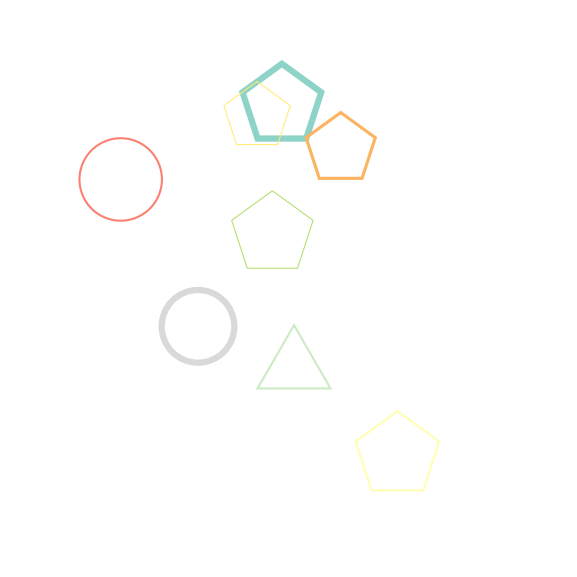[{"shape": "pentagon", "thickness": 3, "radius": 0.36, "center": [0.488, 0.817]}, {"shape": "pentagon", "thickness": 1, "radius": 0.38, "center": [0.688, 0.211]}, {"shape": "circle", "thickness": 1, "radius": 0.36, "center": [0.209, 0.688]}, {"shape": "pentagon", "thickness": 1.5, "radius": 0.32, "center": [0.59, 0.741]}, {"shape": "pentagon", "thickness": 0.5, "radius": 0.37, "center": [0.472, 0.595]}, {"shape": "circle", "thickness": 3, "radius": 0.31, "center": [0.343, 0.434]}, {"shape": "triangle", "thickness": 1, "radius": 0.37, "center": [0.509, 0.363]}, {"shape": "pentagon", "thickness": 0.5, "radius": 0.3, "center": [0.445, 0.798]}]